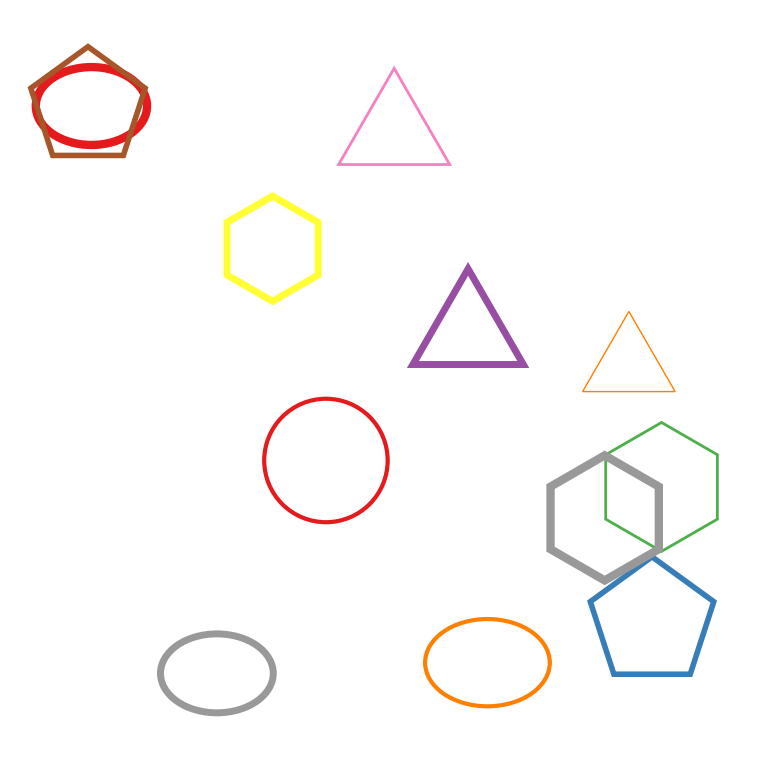[{"shape": "circle", "thickness": 1.5, "radius": 0.4, "center": [0.423, 0.402]}, {"shape": "oval", "thickness": 3, "radius": 0.36, "center": [0.119, 0.862]}, {"shape": "pentagon", "thickness": 2, "radius": 0.42, "center": [0.847, 0.193]}, {"shape": "hexagon", "thickness": 1, "radius": 0.42, "center": [0.859, 0.368]}, {"shape": "triangle", "thickness": 2.5, "radius": 0.41, "center": [0.608, 0.568]}, {"shape": "triangle", "thickness": 0.5, "radius": 0.35, "center": [0.817, 0.526]}, {"shape": "oval", "thickness": 1.5, "radius": 0.4, "center": [0.633, 0.139]}, {"shape": "hexagon", "thickness": 2.5, "radius": 0.34, "center": [0.354, 0.677]}, {"shape": "pentagon", "thickness": 2, "radius": 0.39, "center": [0.114, 0.861]}, {"shape": "triangle", "thickness": 1, "radius": 0.42, "center": [0.512, 0.828]}, {"shape": "oval", "thickness": 2.5, "radius": 0.37, "center": [0.282, 0.126]}, {"shape": "hexagon", "thickness": 3, "radius": 0.41, "center": [0.785, 0.327]}]